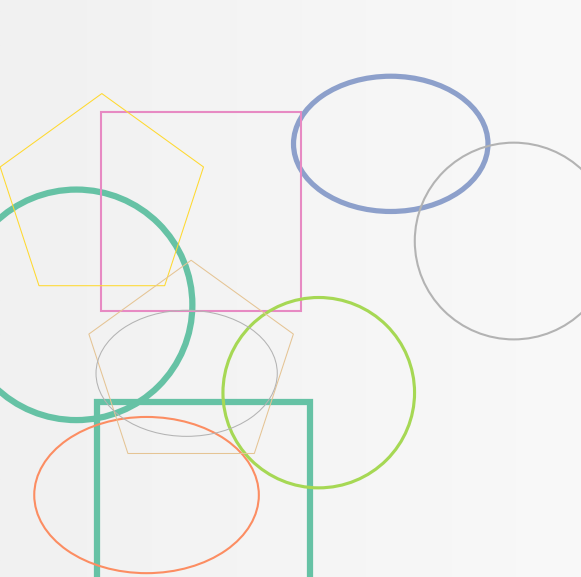[{"shape": "square", "thickness": 3, "radius": 0.92, "center": [0.351, 0.121]}, {"shape": "circle", "thickness": 3, "radius": 1.0, "center": [0.131, 0.471]}, {"shape": "oval", "thickness": 1, "radius": 0.97, "center": [0.252, 0.142]}, {"shape": "oval", "thickness": 2.5, "radius": 0.84, "center": [0.672, 0.75]}, {"shape": "square", "thickness": 1, "radius": 0.86, "center": [0.346, 0.633]}, {"shape": "circle", "thickness": 1.5, "radius": 0.82, "center": [0.548, 0.319]}, {"shape": "pentagon", "thickness": 0.5, "radius": 0.92, "center": [0.175, 0.653]}, {"shape": "pentagon", "thickness": 0.5, "radius": 0.92, "center": [0.329, 0.364]}, {"shape": "oval", "thickness": 0.5, "radius": 0.78, "center": [0.321, 0.353]}, {"shape": "circle", "thickness": 1, "radius": 0.85, "center": [0.884, 0.582]}]